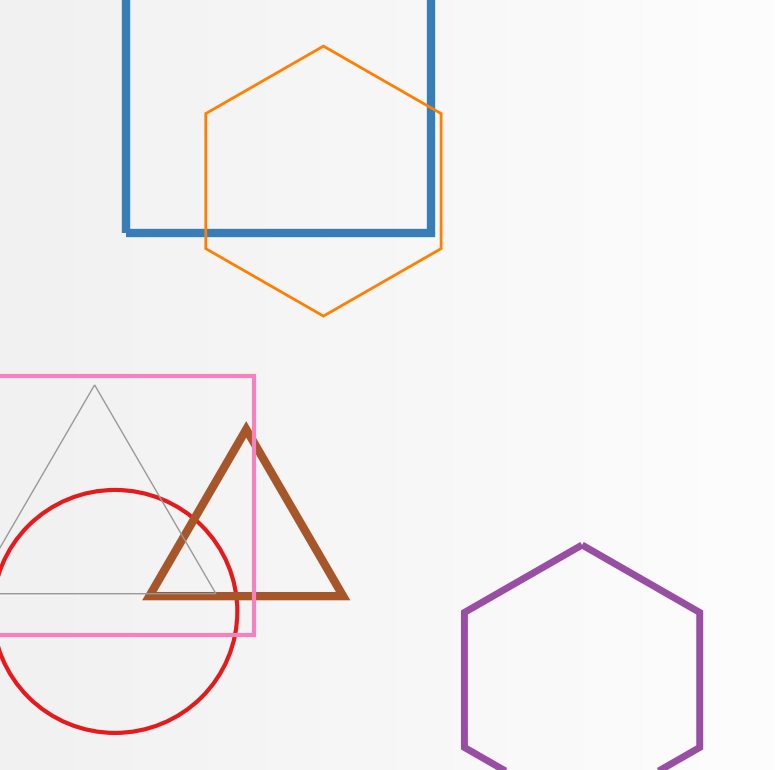[{"shape": "circle", "thickness": 1.5, "radius": 0.79, "center": [0.148, 0.206]}, {"shape": "square", "thickness": 3, "radius": 0.98, "center": [0.359, 0.894]}, {"shape": "hexagon", "thickness": 2.5, "radius": 0.88, "center": [0.751, 0.117]}, {"shape": "hexagon", "thickness": 1, "radius": 0.88, "center": [0.417, 0.765]}, {"shape": "triangle", "thickness": 3, "radius": 0.72, "center": [0.318, 0.298]}, {"shape": "square", "thickness": 1.5, "radius": 0.84, "center": [0.159, 0.343]}, {"shape": "triangle", "thickness": 0.5, "radius": 0.9, "center": [0.122, 0.319]}]